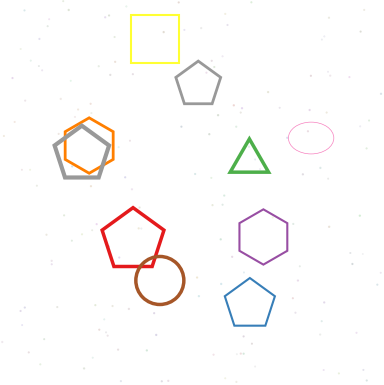[{"shape": "pentagon", "thickness": 2.5, "radius": 0.42, "center": [0.346, 0.376]}, {"shape": "pentagon", "thickness": 1.5, "radius": 0.34, "center": [0.649, 0.209]}, {"shape": "triangle", "thickness": 2.5, "radius": 0.29, "center": [0.648, 0.582]}, {"shape": "hexagon", "thickness": 1.5, "radius": 0.36, "center": [0.684, 0.384]}, {"shape": "hexagon", "thickness": 2, "radius": 0.36, "center": [0.232, 0.622]}, {"shape": "square", "thickness": 1.5, "radius": 0.31, "center": [0.403, 0.899]}, {"shape": "circle", "thickness": 2.5, "radius": 0.31, "center": [0.415, 0.271]}, {"shape": "oval", "thickness": 0.5, "radius": 0.29, "center": [0.808, 0.641]}, {"shape": "pentagon", "thickness": 2, "radius": 0.31, "center": [0.515, 0.78]}, {"shape": "pentagon", "thickness": 3, "radius": 0.37, "center": [0.213, 0.599]}]